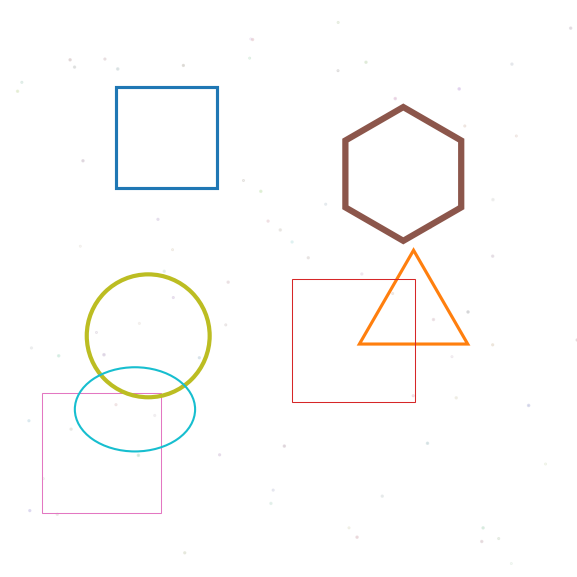[{"shape": "square", "thickness": 1.5, "radius": 0.44, "center": [0.288, 0.761]}, {"shape": "triangle", "thickness": 1.5, "radius": 0.54, "center": [0.716, 0.458]}, {"shape": "square", "thickness": 0.5, "radius": 0.53, "center": [0.612, 0.41]}, {"shape": "hexagon", "thickness": 3, "radius": 0.58, "center": [0.698, 0.698]}, {"shape": "square", "thickness": 0.5, "radius": 0.52, "center": [0.175, 0.215]}, {"shape": "circle", "thickness": 2, "radius": 0.53, "center": [0.257, 0.418]}, {"shape": "oval", "thickness": 1, "radius": 0.52, "center": [0.234, 0.29]}]